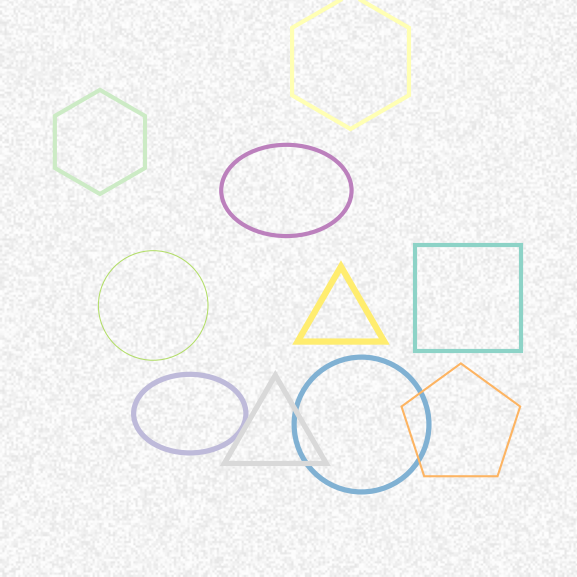[{"shape": "square", "thickness": 2, "radius": 0.46, "center": [0.811, 0.483]}, {"shape": "hexagon", "thickness": 2, "radius": 0.58, "center": [0.607, 0.893]}, {"shape": "oval", "thickness": 2.5, "radius": 0.49, "center": [0.329, 0.283]}, {"shape": "circle", "thickness": 2.5, "radius": 0.58, "center": [0.626, 0.264]}, {"shape": "pentagon", "thickness": 1, "radius": 0.54, "center": [0.798, 0.262]}, {"shape": "circle", "thickness": 0.5, "radius": 0.47, "center": [0.265, 0.47]}, {"shape": "triangle", "thickness": 2.5, "radius": 0.51, "center": [0.477, 0.248]}, {"shape": "oval", "thickness": 2, "radius": 0.56, "center": [0.496, 0.669]}, {"shape": "hexagon", "thickness": 2, "radius": 0.45, "center": [0.173, 0.753]}, {"shape": "triangle", "thickness": 3, "radius": 0.43, "center": [0.59, 0.451]}]